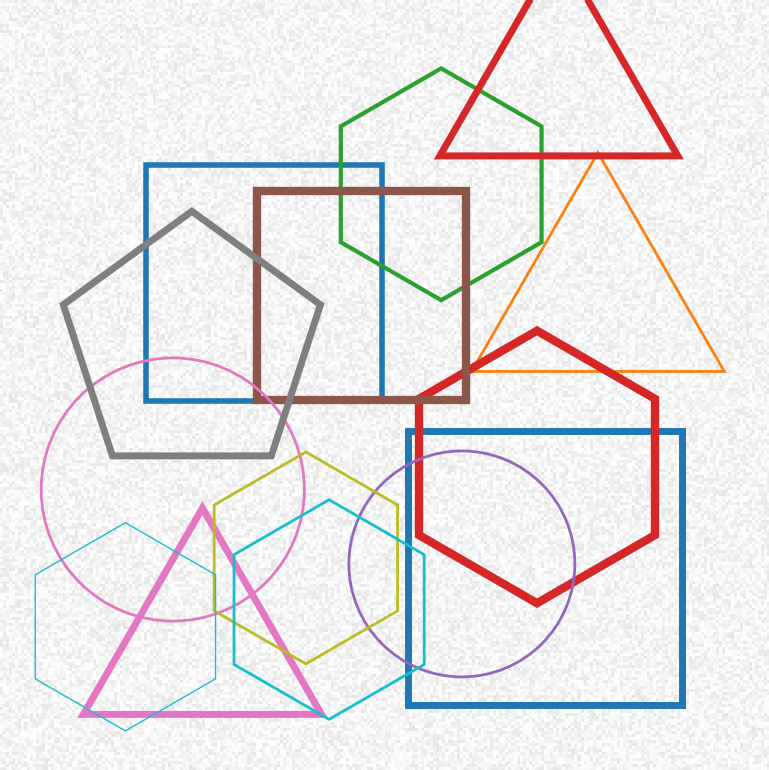[{"shape": "square", "thickness": 2.5, "radius": 0.89, "center": [0.708, 0.262]}, {"shape": "square", "thickness": 2, "radius": 0.77, "center": [0.343, 0.633]}, {"shape": "triangle", "thickness": 1, "radius": 0.95, "center": [0.777, 0.612]}, {"shape": "hexagon", "thickness": 1.5, "radius": 0.75, "center": [0.573, 0.761]}, {"shape": "triangle", "thickness": 2.5, "radius": 0.89, "center": [0.726, 0.887]}, {"shape": "hexagon", "thickness": 3, "radius": 0.88, "center": [0.697, 0.394]}, {"shape": "circle", "thickness": 1, "radius": 0.73, "center": [0.6, 0.268]}, {"shape": "square", "thickness": 3, "radius": 0.68, "center": [0.469, 0.616]}, {"shape": "triangle", "thickness": 2.5, "radius": 0.89, "center": [0.263, 0.162]}, {"shape": "circle", "thickness": 1, "radius": 0.85, "center": [0.224, 0.364]}, {"shape": "pentagon", "thickness": 2.5, "radius": 0.88, "center": [0.249, 0.55]}, {"shape": "hexagon", "thickness": 1, "radius": 0.69, "center": [0.397, 0.275]}, {"shape": "hexagon", "thickness": 0.5, "radius": 0.68, "center": [0.163, 0.186]}, {"shape": "hexagon", "thickness": 1, "radius": 0.71, "center": [0.427, 0.208]}]